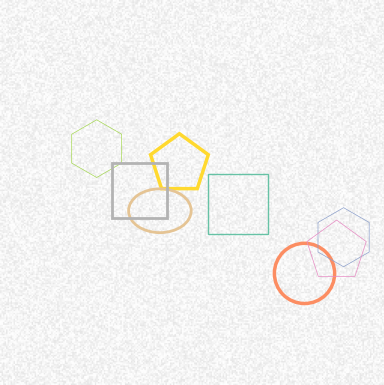[{"shape": "square", "thickness": 1, "radius": 0.39, "center": [0.619, 0.471]}, {"shape": "circle", "thickness": 2.5, "radius": 0.39, "center": [0.791, 0.29]}, {"shape": "hexagon", "thickness": 0.5, "radius": 0.38, "center": [0.892, 0.384]}, {"shape": "pentagon", "thickness": 0.5, "radius": 0.4, "center": [0.874, 0.348]}, {"shape": "hexagon", "thickness": 0.5, "radius": 0.37, "center": [0.251, 0.614]}, {"shape": "pentagon", "thickness": 2.5, "radius": 0.39, "center": [0.466, 0.574]}, {"shape": "oval", "thickness": 2, "radius": 0.41, "center": [0.415, 0.453]}, {"shape": "square", "thickness": 2, "radius": 0.36, "center": [0.363, 0.506]}]